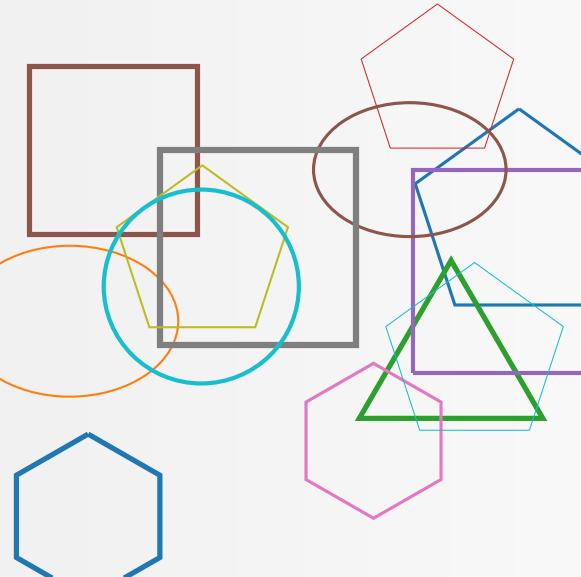[{"shape": "hexagon", "thickness": 2.5, "radius": 0.71, "center": [0.152, 0.105]}, {"shape": "pentagon", "thickness": 1.5, "radius": 0.94, "center": [0.893, 0.623]}, {"shape": "oval", "thickness": 1, "radius": 0.93, "center": [0.12, 0.443]}, {"shape": "triangle", "thickness": 2.5, "radius": 0.91, "center": [0.776, 0.366]}, {"shape": "pentagon", "thickness": 0.5, "radius": 0.69, "center": [0.753, 0.854]}, {"shape": "square", "thickness": 2, "radius": 0.88, "center": [0.885, 0.529]}, {"shape": "square", "thickness": 2.5, "radius": 0.73, "center": [0.195, 0.739]}, {"shape": "oval", "thickness": 1.5, "radius": 0.83, "center": [0.705, 0.705]}, {"shape": "hexagon", "thickness": 1.5, "radius": 0.67, "center": [0.643, 0.236]}, {"shape": "square", "thickness": 3, "radius": 0.84, "center": [0.443, 0.57]}, {"shape": "pentagon", "thickness": 1, "radius": 0.77, "center": [0.348, 0.558]}, {"shape": "circle", "thickness": 2, "radius": 0.84, "center": [0.346, 0.503]}, {"shape": "pentagon", "thickness": 0.5, "radius": 0.8, "center": [0.816, 0.384]}]